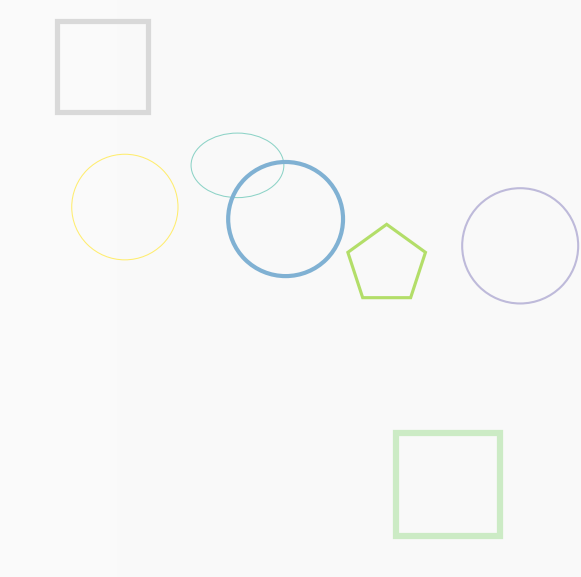[{"shape": "oval", "thickness": 0.5, "radius": 0.4, "center": [0.409, 0.713]}, {"shape": "circle", "thickness": 1, "radius": 0.5, "center": [0.895, 0.573]}, {"shape": "circle", "thickness": 2, "radius": 0.49, "center": [0.491, 0.62]}, {"shape": "pentagon", "thickness": 1.5, "radius": 0.35, "center": [0.665, 0.54]}, {"shape": "square", "thickness": 2.5, "radius": 0.39, "center": [0.177, 0.884]}, {"shape": "square", "thickness": 3, "radius": 0.45, "center": [0.771, 0.16]}, {"shape": "circle", "thickness": 0.5, "radius": 0.46, "center": [0.215, 0.641]}]